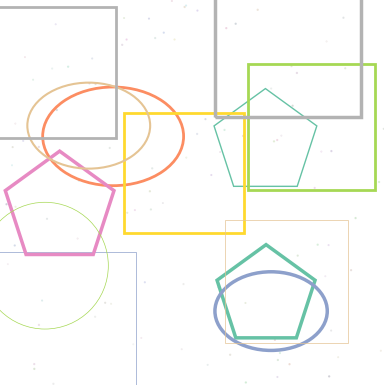[{"shape": "pentagon", "thickness": 1, "radius": 0.7, "center": [0.689, 0.63]}, {"shape": "pentagon", "thickness": 2.5, "radius": 0.67, "center": [0.691, 0.231]}, {"shape": "oval", "thickness": 2, "radius": 0.92, "center": [0.294, 0.646]}, {"shape": "square", "thickness": 0.5, "radius": 0.98, "center": [0.159, 0.151]}, {"shape": "oval", "thickness": 2.5, "radius": 0.73, "center": [0.704, 0.192]}, {"shape": "pentagon", "thickness": 2.5, "radius": 0.74, "center": [0.155, 0.459]}, {"shape": "square", "thickness": 2, "radius": 0.82, "center": [0.809, 0.669]}, {"shape": "circle", "thickness": 0.5, "radius": 0.82, "center": [0.117, 0.31]}, {"shape": "square", "thickness": 2, "radius": 0.78, "center": [0.478, 0.551]}, {"shape": "square", "thickness": 0.5, "radius": 0.8, "center": [0.745, 0.268]}, {"shape": "oval", "thickness": 1.5, "radius": 0.8, "center": [0.231, 0.674]}, {"shape": "square", "thickness": 2, "radius": 0.85, "center": [0.13, 0.812]}, {"shape": "square", "thickness": 2.5, "radius": 0.95, "center": [0.748, 0.886]}]